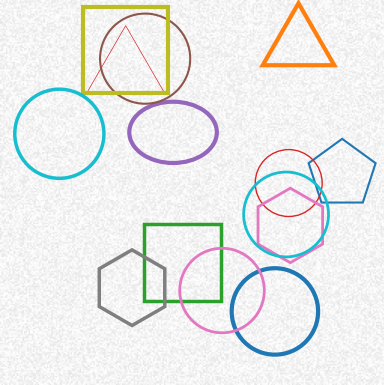[{"shape": "circle", "thickness": 3, "radius": 0.56, "center": [0.714, 0.191]}, {"shape": "pentagon", "thickness": 1.5, "radius": 0.46, "center": [0.889, 0.548]}, {"shape": "triangle", "thickness": 3, "radius": 0.54, "center": [0.775, 0.884]}, {"shape": "square", "thickness": 2.5, "radius": 0.5, "center": [0.473, 0.317]}, {"shape": "circle", "thickness": 1, "radius": 0.43, "center": [0.75, 0.525]}, {"shape": "triangle", "thickness": 0.5, "radius": 0.57, "center": [0.326, 0.819]}, {"shape": "oval", "thickness": 3, "radius": 0.57, "center": [0.45, 0.656]}, {"shape": "circle", "thickness": 1.5, "radius": 0.59, "center": [0.377, 0.848]}, {"shape": "hexagon", "thickness": 2, "radius": 0.48, "center": [0.754, 0.414]}, {"shape": "circle", "thickness": 2, "radius": 0.55, "center": [0.577, 0.245]}, {"shape": "hexagon", "thickness": 2.5, "radius": 0.49, "center": [0.343, 0.253]}, {"shape": "square", "thickness": 3, "radius": 0.55, "center": [0.327, 0.87]}, {"shape": "circle", "thickness": 2.5, "radius": 0.58, "center": [0.154, 0.653]}, {"shape": "circle", "thickness": 2, "radius": 0.55, "center": [0.743, 0.443]}]